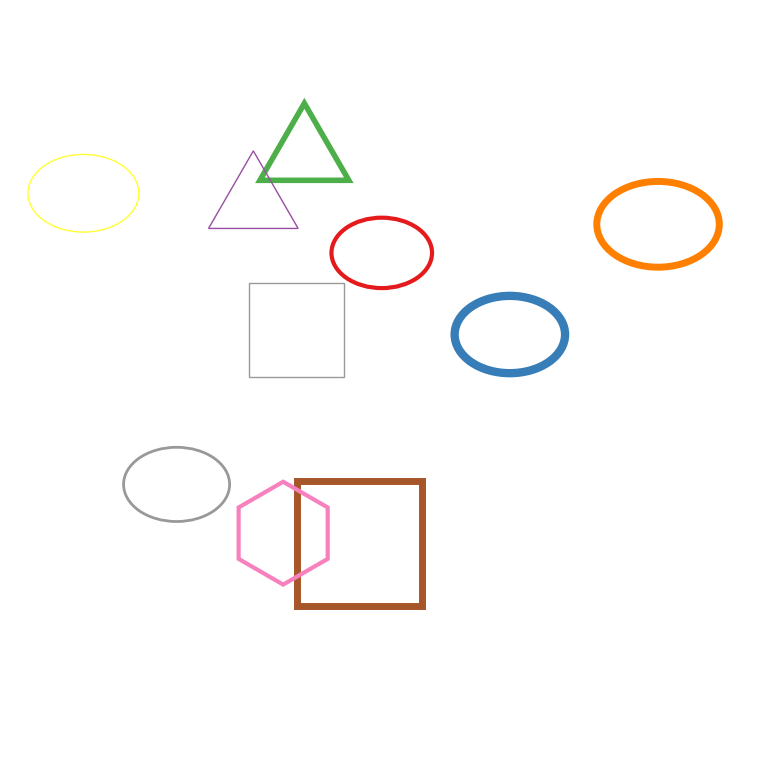[{"shape": "oval", "thickness": 1.5, "radius": 0.33, "center": [0.496, 0.672]}, {"shape": "oval", "thickness": 3, "radius": 0.36, "center": [0.662, 0.566]}, {"shape": "triangle", "thickness": 2, "radius": 0.33, "center": [0.395, 0.799]}, {"shape": "triangle", "thickness": 0.5, "radius": 0.34, "center": [0.329, 0.737]}, {"shape": "oval", "thickness": 2.5, "radius": 0.4, "center": [0.855, 0.709]}, {"shape": "oval", "thickness": 0.5, "radius": 0.36, "center": [0.108, 0.749]}, {"shape": "square", "thickness": 2.5, "radius": 0.41, "center": [0.466, 0.294]}, {"shape": "hexagon", "thickness": 1.5, "radius": 0.33, "center": [0.368, 0.308]}, {"shape": "square", "thickness": 0.5, "radius": 0.31, "center": [0.385, 0.571]}, {"shape": "oval", "thickness": 1, "radius": 0.34, "center": [0.229, 0.371]}]